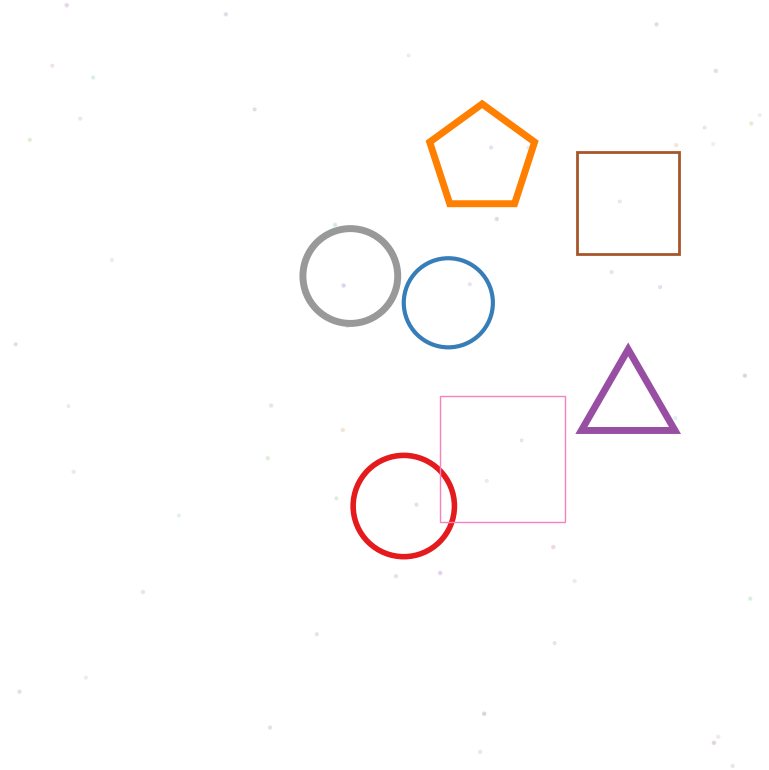[{"shape": "circle", "thickness": 2, "radius": 0.33, "center": [0.524, 0.343]}, {"shape": "circle", "thickness": 1.5, "radius": 0.29, "center": [0.582, 0.607]}, {"shape": "triangle", "thickness": 2.5, "radius": 0.35, "center": [0.816, 0.476]}, {"shape": "pentagon", "thickness": 2.5, "radius": 0.36, "center": [0.626, 0.793]}, {"shape": "square", "thickness": 1, "radius": 0.33, "center": [0.815, 0.736]}, {"shape": "square", "thickness": 0.5, "radius": 0.41, "center": [0.652, 0.404]}, {"shape": "circle", "thickness": 2.5, "radius": 0.31, "center": [0.455, 0.642]}]